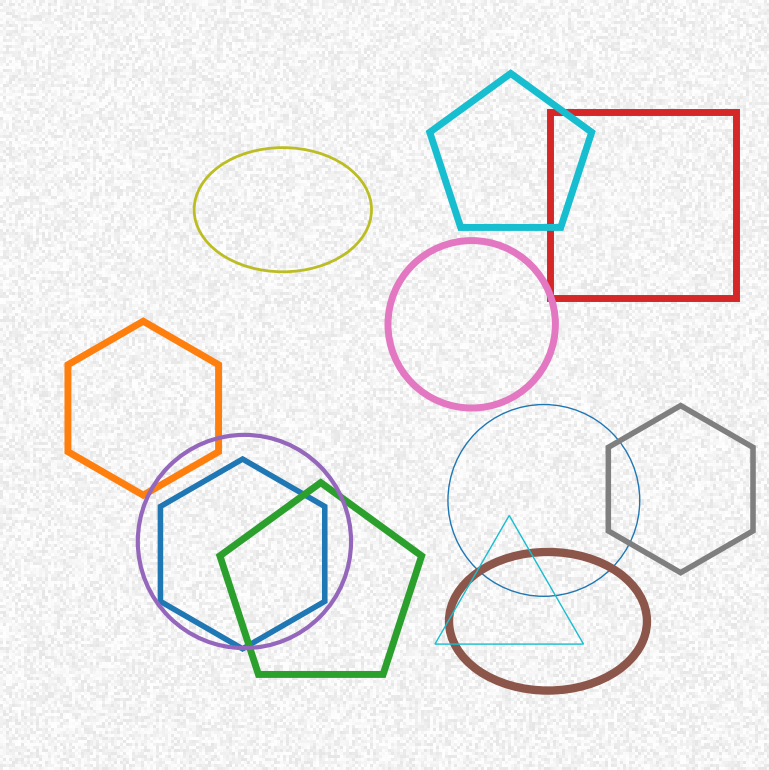[{"shape": "circle", "thickness": 0.5, "radius": 0.62, "center": [0.706, 0.35]}, {"shape": "hexagon", "thickness": 2, "radius": 0.62, "center": [0.315, 0.281]}, {"shape": "hexagon", "thickness": 2.5, "radius": 0.56, "center": [0.186, 0.47]}, {"shape": "pentagon", "thickness": 2.5, "radius": 0.69, "center": [0.417, 0.236]}, {"shape": "square", "thickness": 2.5, "radius": 0.6, "center": [0.835, 0.734]}, {"shape": "circle", "thickness": 1.5, "radius": 0.69, "center": [0.317, 0.297]}, {"shape": "oval", "thickness": 3, "radius": 0.64, "center": [0.712, 0.193]}, {"shape": "circle", "thickness": 2.5, "radius": 0.54, "center": [0.613, 0.579]}, {"shape": "hexagon", "thickness": 2, "radius": 0.54, "center": [0.884, 0.365]}, {"shape": "oval", "thickness": 1, "radius": 0.58, "center": [0.367, 0.728]}, {"shape": "triangle", "thickness": 0.5, "radius": 0.56, "center": [0.661, 0.219]}, {"shape": "pentagon", "thickness": 2.5, "radius": 0.55, "center": [0.663, 0.794]}]